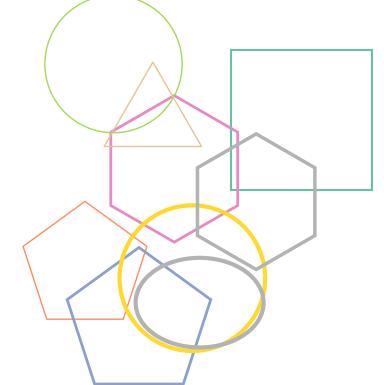[{"shape": "square", "thickness": 1.5, "radius": 0.91, "center": [0.783, 0.688]}, {"shape": "pentagon", "thickness": 1, "radius": 0.85, "center": [0.221, 0.308]}, {"shape": "pentagon", "thickness": 2, "radius": 0.98, "center": [0.361, 0.161]}, {"shape": "hexagon", "thickness": 2, "radius": 0.95, "center": [0.453, 0.561]}, {"shape": "circle", "thickness": 1, "radius": 0.89, "center": [0.295, 0.834]}, {"shape": "circle", "thickness": 3, "radius": 0.95, "center": [0.5, 0.278]}, {"shape": "triangle", "thickness": 1, "radius": 0.73, "center": [0.397, 0.693]}, {"shape": "oval", "thickness": 3, "radius": 0.83, "center": [0.518, 0.214]}, {"shape": "hexagon", "thickness": 2.5, "radius": 0.88, "center": [0.665, 0.476]}]